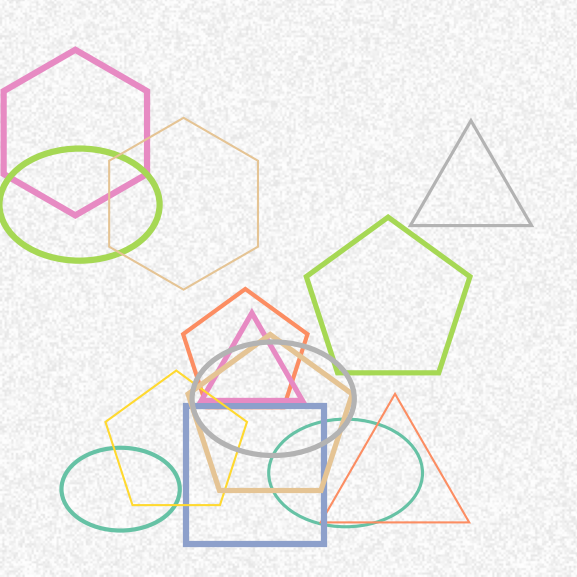[{"shape": "oval", "thickness": 1.5, "radius": 0.67, "center": [0.598, 0.18]}, {"shape": "oval", "thickness": 2, "radius": 0.51, "center": [0.209, 0.152]}, {"shape": "pentagon", "thickness": 2, "radius": 0.57, "center": [0.425, 0.386]}, {"shape": "triangle", "thickness": 1, "radius": 0.74, "center": [0.684, 0.169]}, {"shape": "square", "thickness": 3, "radius": 0.6, "center": [0.441, 0.176]}, {"shape": "hexagon", "thickness": 3, "radius": 0.72, "center": [0.13, 0.77]}, {"shape": "triangle", "thickness": 2.5, "radius": 0.5, "center": [0.436, 0.356]}, {"shape": "pentagon", "thickness": 2.5, "radius": 0.75, "center": [0.672, 0.474]}, {"shape": "oval", "thickness": 3, "radius": 0.69, "center": [0.138, 0.645]}, {"shape": "pentagon", "thickness": 1, "radius": 0.64, "center": [0.305, 0.229]}, {"shape": "pentagon", "thickness": 2.5, "radius": 0.75, "center": [0.468, 0.271]}, {"shape": "hexagon", "thickness": 1, "radius": 0.74, "center": [0.318, 0.646]}, {"shape": "oval", "thickness": 2.5, "radius": 0.7, "center": [0.473, 0.309]}, {"shape": "triangle", "thickness": 1.5, "radius": 0.61, "center": [0.816, 0.669]}]